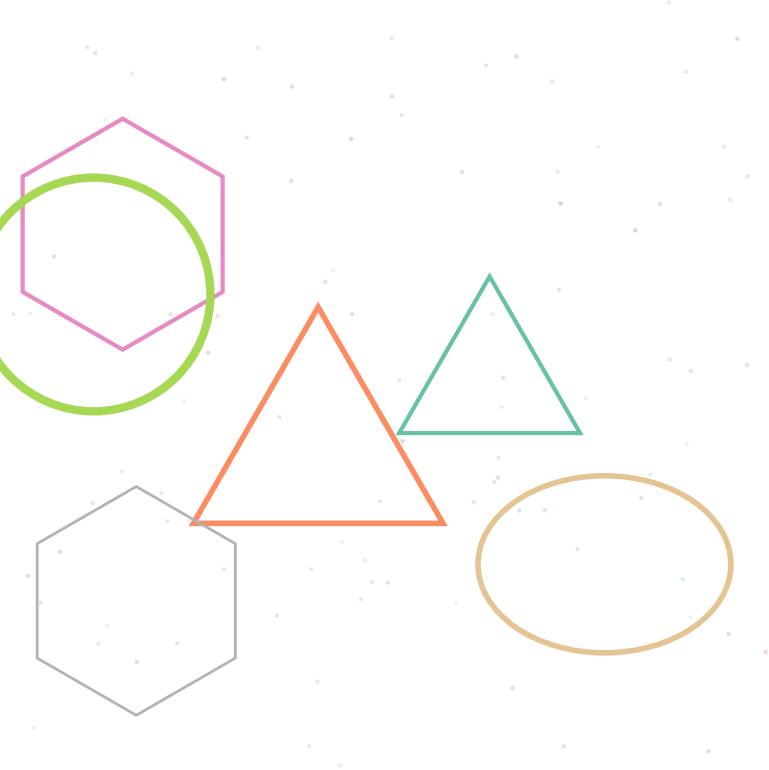[{"shape": "triangle", "thickness": 1.5, "radius": 0.68, "center": [0.636, 0.505]}, {"shape": "triangle", "thickness": 2, "radius": 0.94, "center": [0.413, 0.414]}, {"shape": "hexagon", "thickness": 1.5, "radius": 0.75, "center": [0.159, 0.696]}, {"shape": "circle", "thickness": 3, "radius": 0.76, "center": [0.122, 0.618]}, {"shape": "oval", "thickness": 2, "radius": 0.82, "center": [0.785, 0.267]}, {"shape": "hexagon", "thickness": 1, "radius": 0.74, "center": [0.177, 0.22]}]